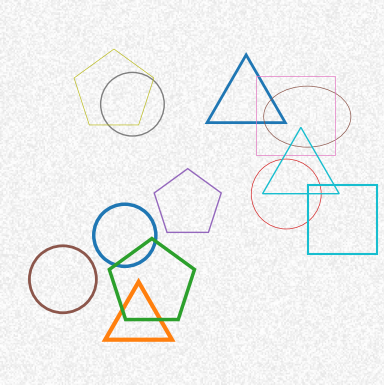[{"shape": "circle", "thickness": 2.5, "radius": 0.4, "center": [0.324, 0.389]}, {"shape": "triangle", "thickness": 2, "radius": 0.59, "center": [0.639, 0.74]}, {"shape": "triangle", "thickness": 3, "radius": 0.5, "center": [0.36, 0.168]}, {"shape": "pentagon", "thickness": 2.5, "radius": 0.58, "center": [0.395, 0.264]}, {"shape": "circle", "thickness": 0.5, "radius": 0.45, "center": [0.743, 0.496]}, {"shape": "pentagon", "thickness": 1, "radius": 0.46, "center": [0.488, 0.47]}, {"shape": "circle", "thickness": 2, "radius": 0.43, "center": [0.163, 0.275]}, {"shape": "oval", "thickness": 0.5, "radius": 0.57, "center": [0.798, 0.697]}, {"shape": "square", "thickness": 0.5, "radius": 0.51, "center": [0.767, 0.7]}, {"shape": "circle", "thickness": 1, "radius": 0.41, "center": [0.344, 0.729]}, {"shape": "pentagon", "thickness": 0.5, "radius": 0.55, "center": [0.296, 0.764]}, {"shape": "square", "thickness": 1.5, "radius": 0.45, "center": [0.89, 0.431]}, {"shape": "triangle", "thickness": 1, "radius": 0.57, "center": [0.781, 0.554]}]